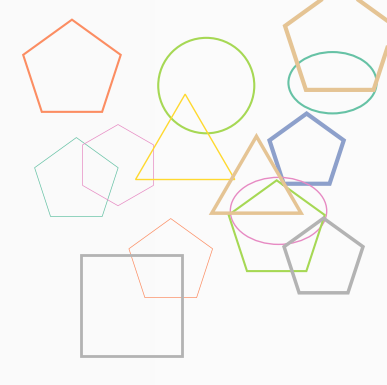[{"shape": "pentagon", "thickness": 0.5, "radius": 0.57, "center": [0.197, 0.529]}, {"shape": "oval", "thickness": 1.5, "radius": 0.57, "center": [0.858, 0.785]}, {"shape": "pentagon", "thickness": 1.5, "radius": 0.66, "center": [0.186, 0.817]}, {"shape": "pentagon", "thickness": 0.5, "radius": 0.57, "center": [0.441, 0.319]}, {"shape": "pentagon", "thickness": 3, "radius": 0.5, "center": [0.791, 0.604]}, {"shape": "oval", "thickness": 1, "radius": 0.62, "center": [0.719, 0.452]}, {"shape": "hexagon", "thickness": 0.5, "radius": 0.53, "center": [0.305, 0.571]}, {"shape": "pentagon", "thickness": 1.5, "radius": 0.65, "center": [0.714, 0.401]}, {"shape": "circle", "thickness": 1.5, "radius": 0.62, "center": [0.532, 0.778]}, {"shape": "triangle", "thickness": 1, "radius": 0.74, "center": [0.478, 0.608]}, {"shape": "pentagon", "thickness": 3, "radius": 0.74, "center": [0.877, 0.887]}, {"shape": "triangle", "thickness": 2.5, "radius": 0.67, "center": [0.662, 0.513]}, {"shape": "square", "thickness": 2, "radius": 0.66, "center": [0.339, 0.207]}, {"shape": "pentagon", "thickness": 2.5, "radius": 0.54, "center": [0.835, 0.326]}]